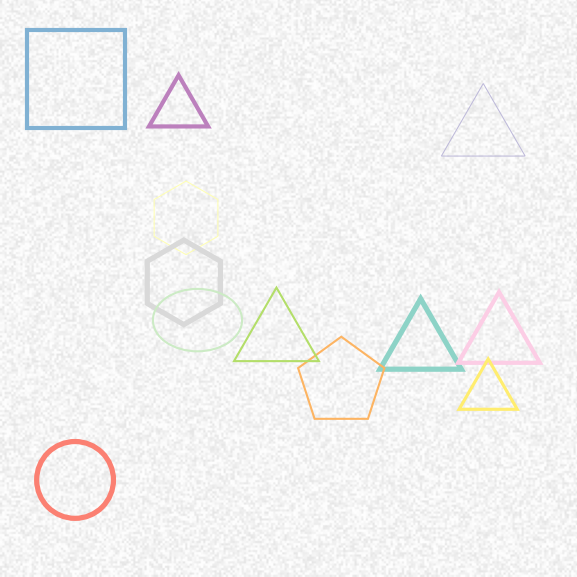[{"shape": "triangle", "thickness": 2.5, "radius": 0.41, "center": [0.728, 0.4]}, {"shape": "hexagon", "thickness": 0.5, "radius": 0.32, "center": [0.322, 0.622]}, {"shape": "triangle", "thickness": 0.5, "radius": 0.42, "center": [0.837, 0.771]}, {"shape": "circle", "thickness": 2.5, "radius": 0.33, "center": [0.13, 0.168]}, {"shape": "square", "thickness": 2, "radius": 0.43, "center": [0.132, 0.863]}, {"shape": "pentagon", "thickness": 1, "radius": 0.39, "center": [0.591, 0.337]}, {"shape": "triangle", "thickness": 1, "radius": 0.42, "center": [0.479, 0.416]}, {"shape": "triangle", "thickness": 2, "radius": 0.41, "center": [0.864, 0.412]}, {"shape": "hexagon", "thickness": 2.5, "radius": 0.37, "center": [0.318, 0.51]}, {"shape": "triangle", "thickness": 2, "radius": 0.3, "center": [0.309, 0.81]}, {"shape": "oval", "thickness": 1, "radius": 0.39, "center": [0.342, 0.445]}, {"shape": "triangle", "thickness": 1.5, "radius": 0.29, "center": [0.845, 0.319]}]